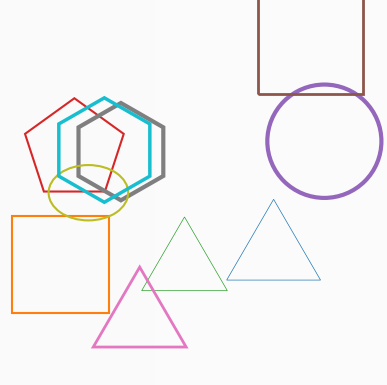[{"shape": "triangle", "thickness": 0.5, "radius": 0.7, "center": [0.706, 0.342]}, {"shape": "square", "thickness": 1.5, "radius": 0.63, "center": [0.156, 0.313]}, {"shape": "triangle", "thickness": 0.5, "radius": 0.64, "center": [0.476, 0.309]}, {"shape": "pentagon", "thickness": 1.5, "radius": 0.67, "center": [0.192, 0.611]}, {"shape": "circle", "thickness": 3, "radius": 0.74, "center": [0.837, 0.633]}, {"shape": "square", "thickness": 2, "radius": 0.68, "center": [0.8, 0.89]}, {"shape": "triangle", "thickness": 2, "radius": 0.69, "center": [0.361, 0.168]}, {"shape": "hexagon", "thickness": 3, "radius": 0.63, "center": [0.312, 0.606]}, {"shape": "oval", "thickness": 1.5, "radius": 0.51, "center": [0.228, 0.499]}, {"shape": "hexagon", "thickness": 2.5, "radius": 0.68, "center": [0.269, 0.61]}]